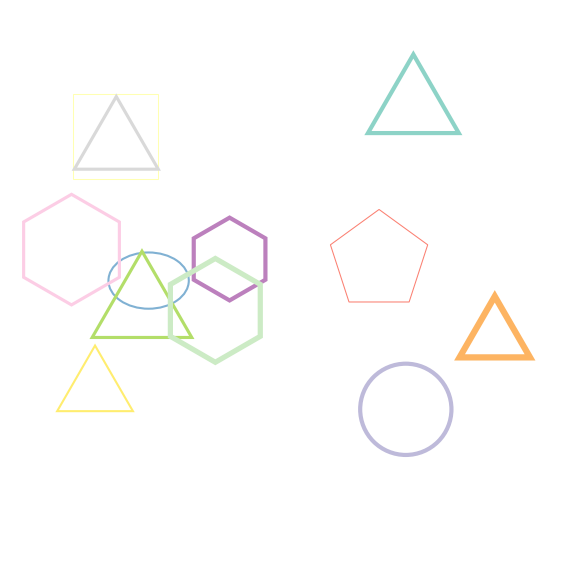[{"shape": "triangle", "thickness": 2, "radius": 0.45, "center": [0.716, 0.814]}, {"shape": "square", "thickness": 0.5, "radius": 0.37, "center": [0.201, 0.763]}, {"shape": "circle", "thickness": 2, "radius": 0.4, "center": [0.703, 0.29]}, {"shape": "pentagon", "thickness": 0.5, "radius": 0.44, "center": [0.656, 0.548]}, {"shape": "oval", "thickness": 1, "radius": 0.35, "center": [0.257, 0.513]}, {"shape": "triangle", "thickness": 3, "radius": 0.35, "center": [0.857, 0.416]}, {"shape": "triangle", "thickness": 1.5, "radius": 0.5, "center": [0.246, 0.465]}, {"shape": "hexagon", "thickness": 1.5, "radius": 0.48, "center": [0.124, 0.567]}, {"shape": "triangle", "thickness": 1.5, "radius": 0.42, "center": [0.201, 0.748]}, {"shape": "hexagon", "thickness": 2, "radius": 0.36, "center": [0.398, 0.551]}, {"shape": "hexagon", "thickness": 2.5, "radius": 0.45, "center": [0.373, 0.462]}, {"shape": "triangle", "thickness": 1, "radius": 0.38, "center": [0.165, 0.325]}]